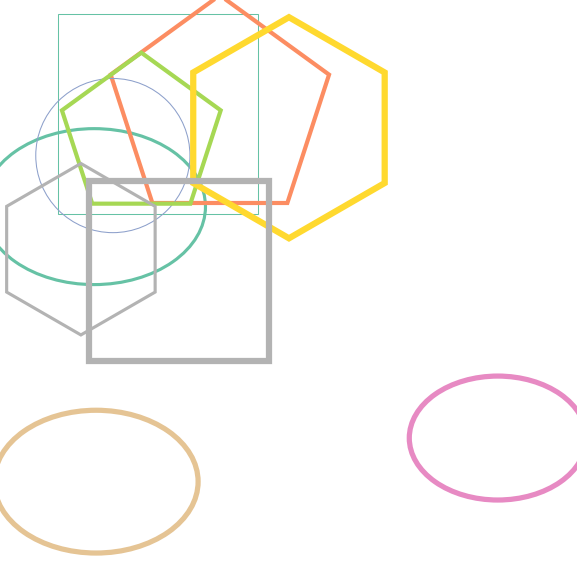[{"shape": "oval", "thickness": 1.5, "radius": 0.96, "center": [0.163, 0.641]}, {"shape": "square", "thickness": 0.5, "radius": 0.87, "center": [0.273, 0.802]}, {"shape": "pentagon", "thickness": 2, "radius": 0.99, "center": [0.381, 0.808]}, {"shape": "circle", "thickness": 0.5, "radius": 0.67, "center": [0.195, 0.73]}, {"shape": "oval", "thickness": 2.5, "radius": 0.77, "center": [0.862, 0.241]}, {"shape": "pentagon", "thickness": 2, "radius": 0.72, "center": [0.245, 0.763]}, {"shape": "hexagon", "thickness": 3, "radius": 0.96, "center": [0.5, 0.778]}, {"shape": "oval", "thickness": 2.5, "radius": 0.88, "center": [0.166, 0.165]}, {"shape": "hexagon", "thickness": 1.5, "radius": 0.74, "center": [0.14, 0.568]}, {"shape": "square", "thickness": 3, "radius": 0.78, "center": [0.31, 0.53]}]